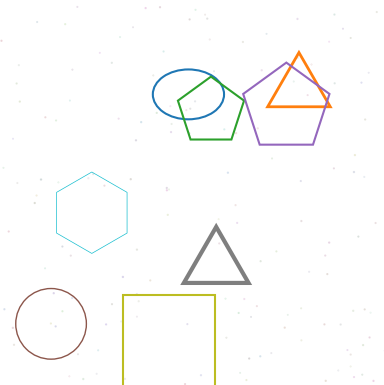[{"shape": "oval", "thickness": 1.5, "radius": 0.46, "center": [0.489, 0.755]}, {"shape": "triangle", "thickness": 2, "radius": 0.47, "center": [0.777, 0.77]}, {"shape": "pentagon", "thickness": 1.5, "radius": 0.45, "center": [0.548, 0.711]}, {"shape": "pentagon", "thickness": 1.5, "radius": 0.59, "center": [0.744, 0.72]}, {"shape": "circle", "thickness": 1, "radius": 0.46, "center": [0.133, 0.159]}, {"shape": "triangle", "thickness": 3, "radius": 0.48, "center": [0.562, 0.314]}, {"shape": "square", "thickness": 1.5, "radius": 0.6, "center": [0.438, 0.114]}, {"shape": "hexagon", "thickness": 0.5, "radius": 0.53, "center": [0.238, 0.447]}]